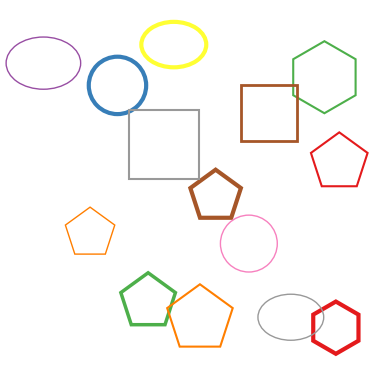[{"shape": "pentagon", "thickness": 1.5, "radius": 0.39, "center": [0.881, 0.579]}, {"shape": "hexagon", "thickness": 3, "radius": 0.34, "center": [0.872, 0.149]}, {"shape": "circle", "thickness": 3, "radius": 0.37, "center": [0.305, 0.778]}, {"shape": "pentagon", "thickness": 2.5, "radius": 0.37, "center": [0.385, 0.217]}, {"shape": "hexagon", "thickness": 1.5, "radius": 0.47, "center": [0.843, 0.799]}, {"shape": "oval", "thickness": 1, "radius": 0.48, "center": [0.113, 0.836]}, {"shape": "pentagon", "thickness": 1.5, "radius": 0.45, "center": [0.519, 0.172]}, {"shape": "pentagon", "thickness": 1, "radius": 0.34, "center": [0.234, 0.395]}, {"shape": "oval", "thickness": 3, "radius": 0.42, "center": [0.451, 0.884]}, {"shape": "pentagon", "thickness": 3, "radius": 0.35, "center": [0.56, 0.49]}, {"shape": "square", "thickness": 2, "radius": 0.36, "center": [0.699, 0.707]}, {"shape": "circle", "thickness": 1, "radius": 0.37, "center": [0.646, 0.367]}, {"shape": "square", "thickness": 1.5, "radius": 0.45, "center": [0.426, 0.625]}, {"shape": "oval", "thickness": 1, "radius": 0.43, "center": [0.755, 0.176]}]